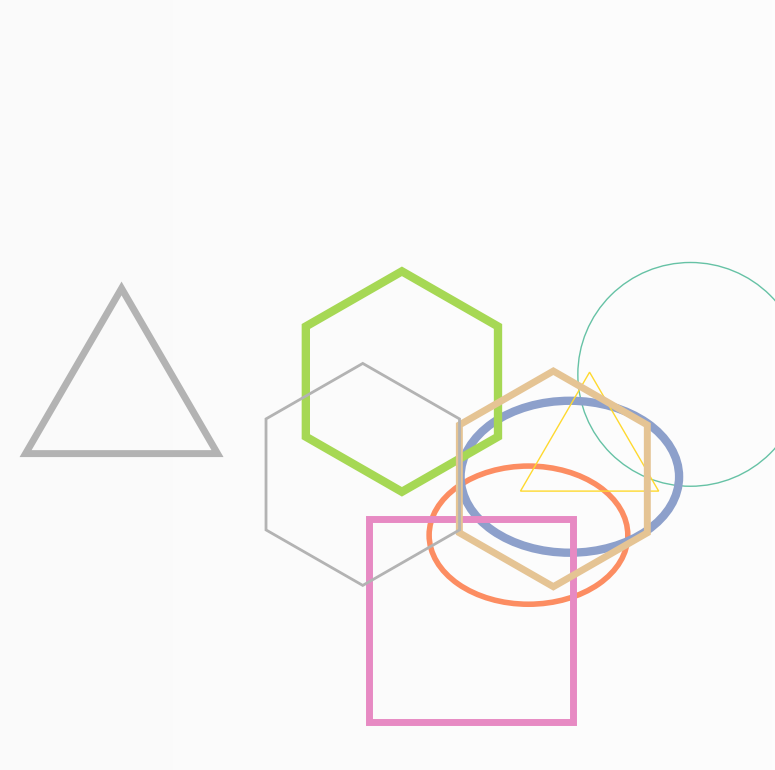[{"shape": "circle", "thickness": 0.5, "radius": 0.73, "center": [0.891, 0.514]}, {"shape": "oval", "thickness": 2, "radius": 0.64, "center": [0.682, 0.305]}, {"shape": "oval", "thickness": 3, "radius": 0.7, "center": [0.735, 0.381]}, {"shape": "square", "thickness": 2.5, "radius": 0.66, "center": [0.608, 0.194]}, {"shape": "hexagon", "thickness": 3, "radius": 0.72, "center": [0.519, 0.504]}, {"shape": "triangle", "thickness": 0.5, "radius": 0.51, "center": [0.761, 0.414]}, {"shape": "hexagon", "thickness": 2.5, "radius": 0.7, "center": [0.714, 0.378]}, {"shape": "triangle", "thickness": 2.5, "radius": 0.71, "center": [0.157, 0.482]}, {"shape": "hexagon", "thickness": 1, "radius": 0.72, "center": [0.468, 0.384]}]